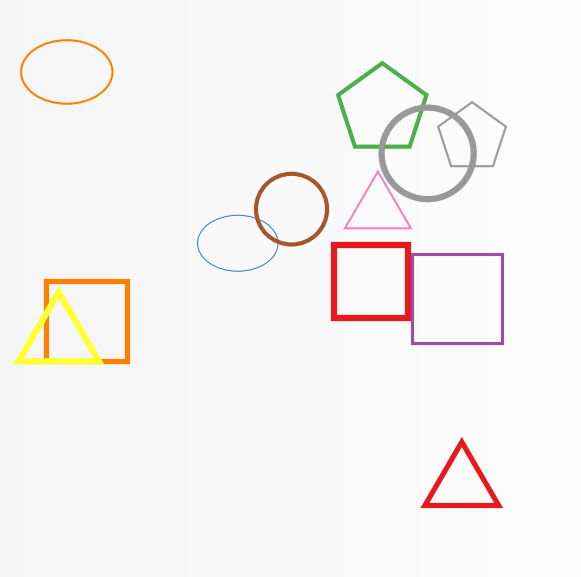[{"shape": "square", "thickness": 3, "radius": 0.32, "center": [0.639, 0.511]}, {"shape": "triangle", "thickness": 2.5, "radius": 0.37, "center": [0.795, 0.16]}, {"shape": "oval", "thickness": 0.5, "radius": 0.35, "center": [0.409, 0.578]}, {"shape": "pentagon", "thickness": 2, "radius": 0.4, "center": [0.658, 0.81]}, {"shape": "square", "thickness": 1.5, "radius": 0.39, "center": [0.786, 0.482]}, {"shape": "oval", "thickness": 1, "radius": 0.39, "center": [0.115, 0.875]}, {"shape": "square", "thickness": 2.5, "radius": 0.35, "center": [0.149, 0.443]}, {"shape": "triangle", "thickness": 3, "radius": 0.4, "center": [0.101, 0.413]}, {"shape": "circle", "thickness": 2, "radius": 0.31, "center": [0.502, 0.637]}, {"shape": "triangle", "thickness": 1, "radius": 0.33, "center": [0.65, 0.637]}, {"shape": "circle", "thickness": 3, "radius": 0.4, "center": [0.736, 0.734]}, {"shape": "pentagon", "thickness": 1, "radius": 0.31, "center": [0.812, 0.761]}]